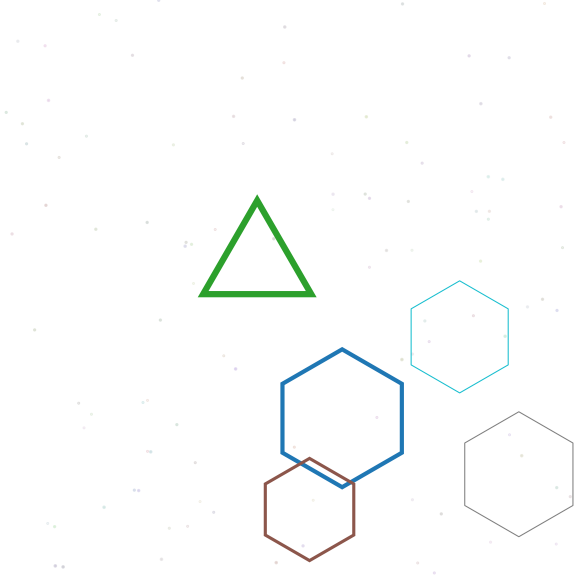[{"shape": "hexagon", "thickness": 2, "radius": 0.6, "center": [0.592, 0.275]}, {"shape": "triangle", "thickness": 3, "radius": 0.54, "center": [0.445, 0.544]}, {"shape": "hexagon", "thickness": 1.5, "radius": 0.44, "center": [0.536, 0.117]}, {"shape": "hexagon", "thickness": 0.5, "radius": 0.54, "center": [0.898, 0.178]}, {"shape": "hexagon", "thickness": 0.5, "radius": 0.49, "center": [0.796, 0.416]}]